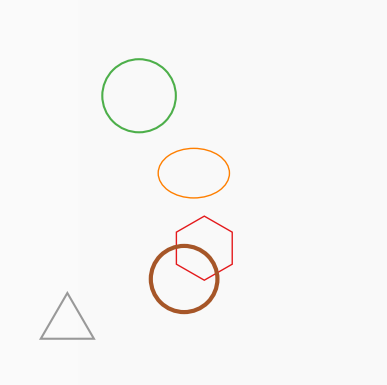[{"shape": "hexagon", "thickness": 1, "radius": 0.42, "center": [0.527, 0.355]}, {"shape": "circle", "thickness": 1.5, "radius": 0.47, "center": [0.359, 0.751]}, {"shape": "oval", "thickness": 1, "radius": 0.46, "center": [0.5, 0.55]}, {"shape": "circle", "thickness": 3, "radius": 0.43, "center": [0.475, 0.275]}, {"shape": "triangle", "thickness": 1.5, "radius": 0.4, "center": [0.174, 0.16]}]